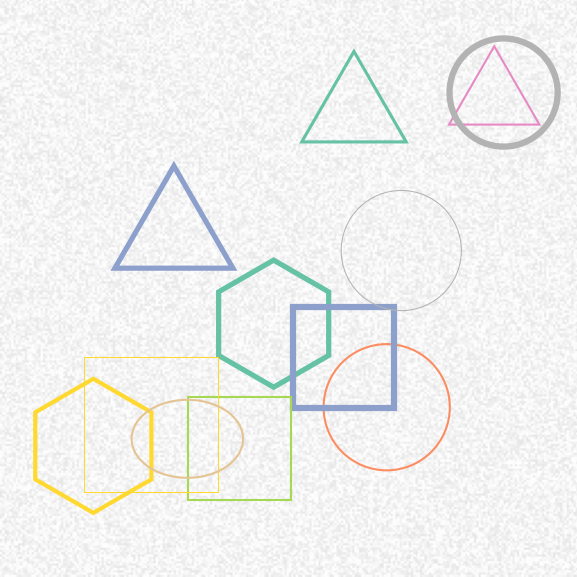[{"shape": "triangle", "thickness": 1.5, "radius": 0.52, "center": [0.613, 0.806]}, {"shape": "hexagon", "thickness": 2.5, "radius": 0.55, "center": [0.474, 0.439]}, {"shape": "circle", "thickness": 1, "radius": 0.55, "center": [0.67, 0.294]}, {"shape": "triangle", "thickness": 2.5, "radius": 0.59, "center": [0.301, 0.594]}, {"shape": "square", "thickness": 3, "radius": 0.44, "center": [0.595, 0.381]}, {"shape": "triangle", "thickness": 1, "radius": 0.45, "center": [0.856, 0.829]}, {"shape": "square", "thickness": 1, "radius": 0.45, "center": [0.414, 0.223]}, {"shape": "hexagon", "thickness": 2, "radius": 0.58, "center": [0.162, 0.227]}, {"shape": "square", "thickness": 0.5, "radius": 0.58, "center": [0.262, 0.264]}, {"shape": "oval", "thickness": 1, "radius": 0.48, "center": [0.324, 0.239]}, {"shape": "circle", "thickness": 0.5, "radius": 0.52, "center": [0.695, 0.565]}, {"shape": "circle", "thickness": 3, "radius": 0.47, "center": [0.872, 0.839]}]